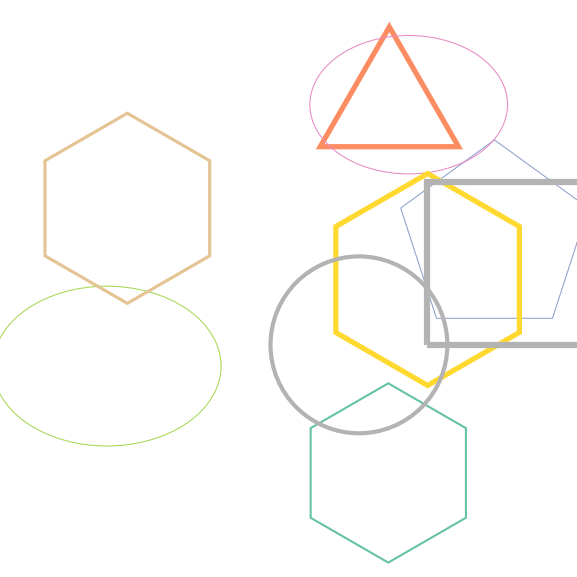[{"shape": "hexagon", "thickness": 1, "radius": 0.78, "center": [0.672, 0.18]}, {"shape": "triangle", "thickness": 2.5, "radius": 0.69, "center": [0.674, 0.814]}, {"shape": "pentagon", "thickness": 0.5, "radius": 0.85, "center": [0.856, 0.586]}, {"shape": "oval", "thickness": 0.5, "radius": 0.86, "center": [0.708, 0.818]}, {"shape": "oval", "thickness": 0.5, "radius": 0.99, "center": [0.185, 0.365]}, {"shape": "hexagon", "thickness": 2.5, "radius": 0.92, "center": [0.74, 0.515]}, {"shape": "hexagon", "thickness": 1.5, "radius": 0.82, "center": [0.22, 0.638]}, {"shape": "circle", "thickness": 2, "radius": 0.77, "center": [0.622, 0.402]}, {"shape": "square", "thickness": 3, "radius": 0.71, "center": [0.88, 0.543]}]